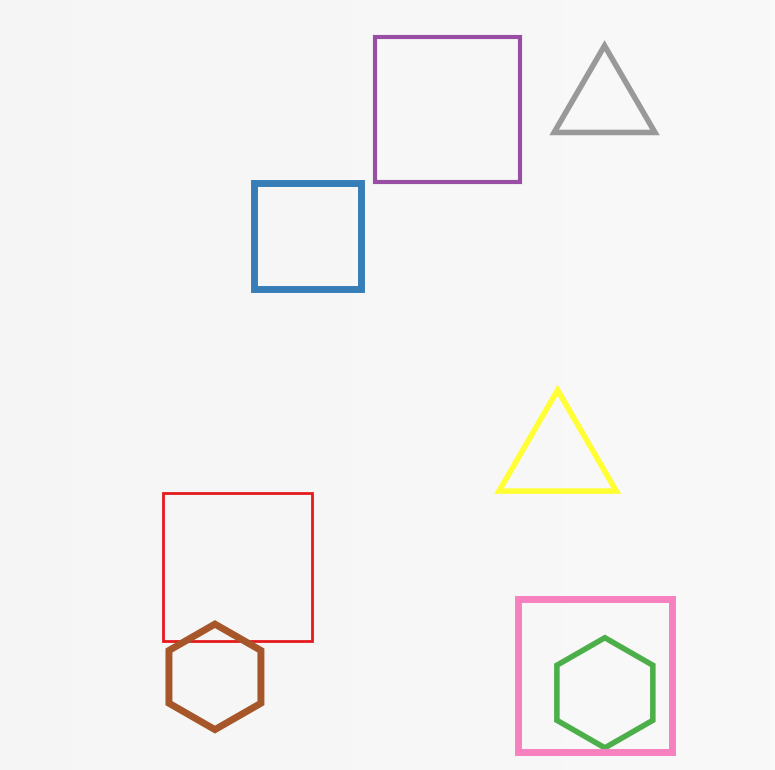[{"shape": "square", "thickness": 1, "radius": 0.48, "center": [0.306, 0.263]}, {"shape": "square", "thickness": 2.5, "radius": 0.35, "center": [0.396, 0.694]}, {"shape": "hexagon", "thickness": 2, "radius": 0.36, "center": [0.78, 0.1]}, {"shape": "square", "thickness": 1.5, "radius": 0.47, "center": [0.577, 0.858]}, {"shape": "triangle", "thickness": 2, "radius": 0.44, "center": [0.719, 0.406]}, {"shape": "hexagon", "thickness": 2.5, "radius": 0.34, "center": [0.277, 0.121]}, {"shape": "square", "thickness": 2.5, "radius": 0.5, "center": [0.768, 0.123]}, {"shape": "triangle", "thickness": 2, "radius": 0.38, "center": [0.78, 0.866]}]